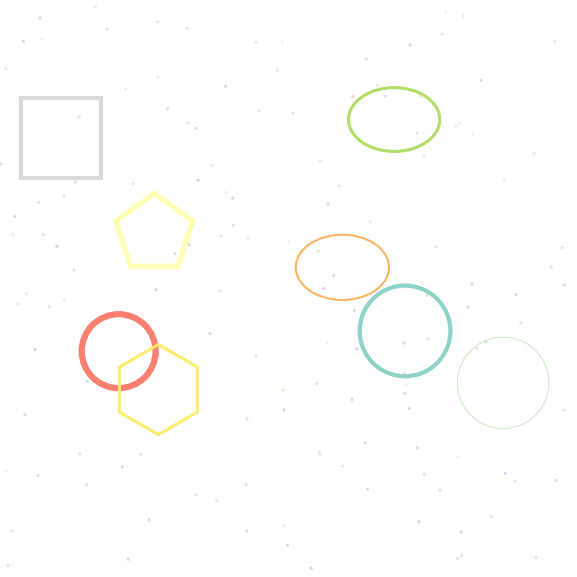[{"shape": "circle", "thickness": 2, "radius": 0.39, "center": [0.701, 0.426]}, {"shape": "pentagon", "thickness": 2.5, "radius": 0.35, "center": [0.267, 0.595]}, {"shape": "circle", "thickness": 3, "radius": 0.32, "center": [0.205, 0.391]}, {"shape": "oval", "thickness": 1, "radius": 0.4, "center": [0.593, 0.536]}, {"shape": "oval", "thickness": 1.5, "radius": 0.39, "center": [0.683, 0.792]}, {"shape": "square", "thickness": 2, "radius": 0.35, "center": [0.106, 0.76]}, {"shape": "circle", "thickness": 0.5, "radius": 0.4, "center": [0.871, 0.336]}, {"shape": "hexagon", "thickness": 1.5, "radius": 0.39, "center": [0.274, 0.325]}]